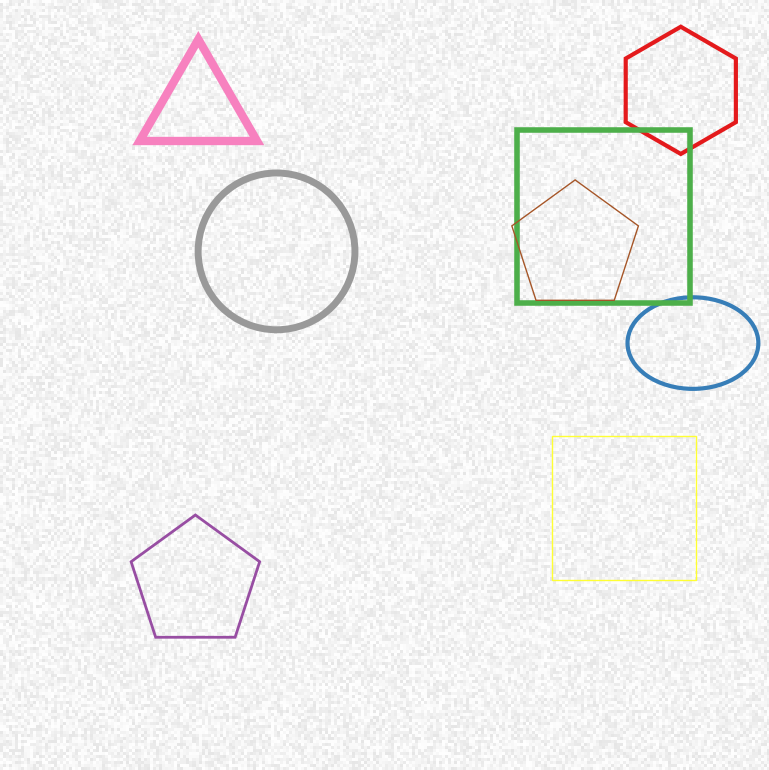[{"shape": "hexagon", "thickness": 1.5, "radius": 0.41, "center": [0.884, 0.883]}, {"shape": "oval", "thickness": 1.5, "radius": 0.42, "center": [0.9, 0.554]}, {"shape": "square", "thickness": 2, "radius": 0.56, "center": [0.784, 0.718]}, {"shape": "pentagon", "thickness": 1, "radius": 0.44, "center": [0.254, 0.243]}, {"shape": "square", "thickness": 0.5, "radius": 0.47, "center": [0.81, 0.341]}, {"shape": "pentagon", "thickness": 0.5, "radius": 0.43, "center": [0.747, 0.68]}, {"shape": "triangle", "thickness": 3, "radius": 0.44, "center": [0.258, 0.861]}, {"shape": "circle", "thickness": 2.5, "radius": 0.51, "center": [0.359, 0.674]}]